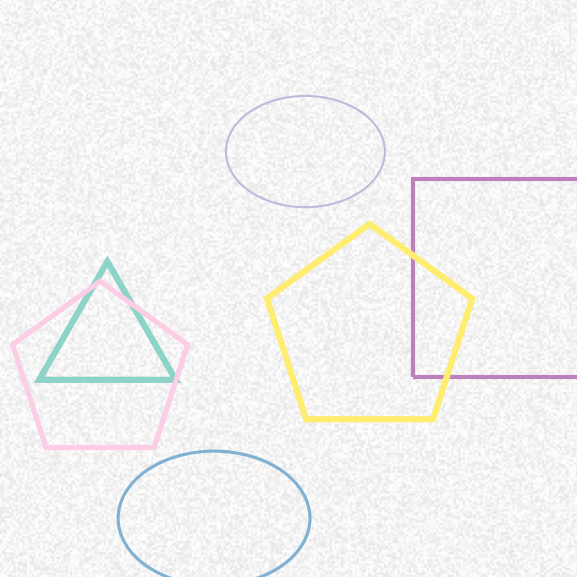[{"shape": "triangle", "thickness": 3, "radius": 0.68, "center": [0.186, 0.41]}, {"shape": "oval", "thickness": 1, "radius": 0.69, "center": [0.529, 0.737]}, {"shape": "oval", "thickness": 1.5, "radius": 0.83, "center": [0.371, 0.102]}, {"shape": "pentagon", "thickness": 2.5, "radius": 0.8, "center": [0.173, 0.353]}, {"shape": "square", "thickness": 2, "radius": 0.85, "center": [0.887, 0.517]}, {"shape": "pentagon", "thickness": 3, "radius": 0.93, "center": [0.64, 0.424]}]